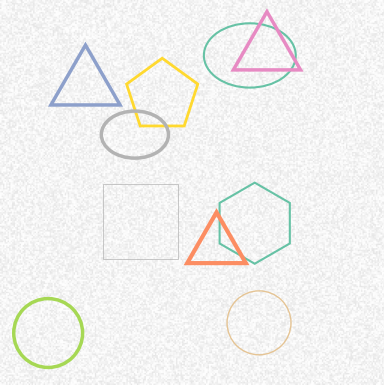[{"shape": "hexagon", "thickness": 1.5, "radius": 0.53, "center": [0.662, 0.42]}, {"shape": "oval", "thickness": 1.5, "radius": 0.6, "center": [0.649, 0.856]}, {"shape": "triangle", "thickness": 3, "radius": 0.44, "center": [0.562, 0.361]}, {"shape": "triangle", "thickness": 2.5, "radius": 0.52, "center": [0.222, 0.779]}, {"shape": "triangle", "thickness": 2.5, "radius": 0.5, "center": [0.693, 0.869]}, {"shape": "circle", "thickness": 2.5, "radius": 0.45, "center": [0.125, 0.135]}, {"shape": "pentagon", "thickness": 2, "radius": 0.49, "center": [0.421, 0.752]}, {"shape": "circle", "thickness": 1, "radius": 0.42, "center": [0.673, 0.161]}, {"shape": "oval", "thickness": 2.5, "radius": 0.44, "center": [0.35, 0.65]}, {"shape": "square", "thickness": 0.5, "radius": 0.48, "center": [0.366, 0.425]}]